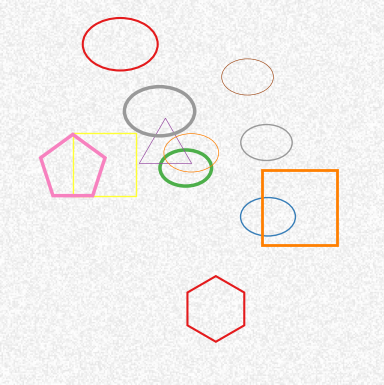[{"shape": "hexagon", "thickness": 1.5, "radius": 0.43, "center": [0.561, 0.198]}, {"shape": "oval", "thickness": 1.5, "radius": 0.49, "center": [0.312, 0.885]}, {"shape": "oval", "thickness": 1, "radius": 0.36, "center": [0.696, 0.437]}, {"shape": "oval", "thickness": 2.5, "radius": 0.33, "center": [0.482, 0.564]}, {"shape": "triangle", "thickness": 0.5, "radius": 0.39, "center": [0.43, 0.615]}, {"shape": "oval", "thickness": 0.5, "radius": 0.36, "center": [0.497, 0.603]}, {"shape": "square", "thickness": 2, "radius": 0.49, "center": [0.779, 0.462]}, {"shape": "square", "thickness": 1, "radius": 0.41, "center": [0.271, 0.572]}, {"shape": "oval", "thickness": 0.5, "radius": 0.34, "center": [0.643, 0.8]}, {"shape": "pentagon", "thickness": 2.5, "radius": 0.44, "center": [0.189, 0.563]}, {"shape": "oval", "thickness": 2.5, "radius": 0.46, "center": [0.414, 0.711]}, {"shape": "oval", "thickness": 1, "radius": 0.33, "center": [0.692, 0.63]}]